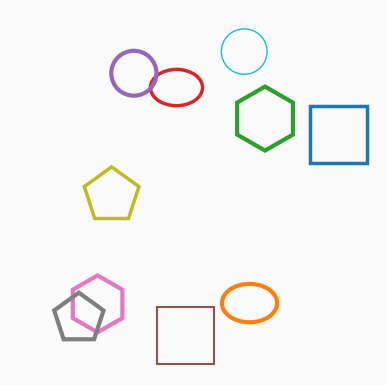[{"shape": "square", "thickness": 2.5, "radius": 0.37, "center": [0.874, 0.65]}, {"shape": "oval", "thickness": 3, "radius": 0.36, "center": [0.644, 0.213]}, {"shape": "hexagon", "thickness": 3, "radius": 0.42, "center": [0.684, 0.692]}, {"shape": "oval", "thickness": 2.5, "radius": 0.34, "center": [0.456, 0.773]}, {"shape": "circle", "thickness": 3, "radius": 0.29, "center": [0.345, 0.81]}, {"shape": "square", "thickness": 1.5, "radius": 0.37, "center": [0.479, 0.128]}, {"shape": "hexagon", "thickness": 3, "radius": 0.37, "center": [0.252, 0.211]}, {"shape": "pentagon", "thickness": 3, "radius": 0.33, "center": [0.203, 0.173]}, {"shape": "pentagon", "thickness": 2.5, "radius": 0.37, "center": [0.288, 0.492]}, {"shape": "circle", "thickness": 1, "radius": 0.29, "center": [0.63, 0.866]}]